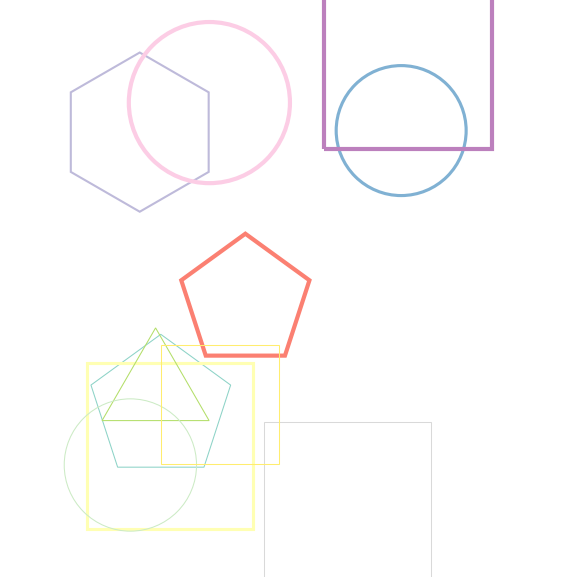[{"shape": "pentagon", "thickness": 0.5, "radius": 0.64, "center": [0.278, 0.293]}, {"shape": "square", "thickness": 1.5, "radius": 0.72, "center": [0.294, 0.227]}, {"shape": "hexagon", "thickness": 1, "radius": 0.69, "center": [0.242, 0.77]}, {"shape": "pentagon", "thickness": 2, "radius": 0.58, "center": [0.425, 0.478]}, {"shape": "circle", "thickness": 1.5, "radius": 0.56, "center": [0.695, 0.773]}, {"shape": "triangle", "thickness": 0.5, "radius": 0.54, "center": [0.269, 0.324]}, {"shape": "circle", "thickness": 2, "radius": 0.7, "center": [0.363, 0.821]}, {"shape": "square", "thickness": 0.5, "radius": 0.72, "center": [0.602, 0.123]}, {"shape": "square", "thickness": 2, "radius": 0.73, "center": [0.707, 0.887]}, {"shape": "circle", "thickness": 0.5, "radius": 0.57, "center": [0.226, 0.194]}, {"shape": "square", "thickness": 0.5, "radius": 0.51, "center": [0.381, 0.299]}]